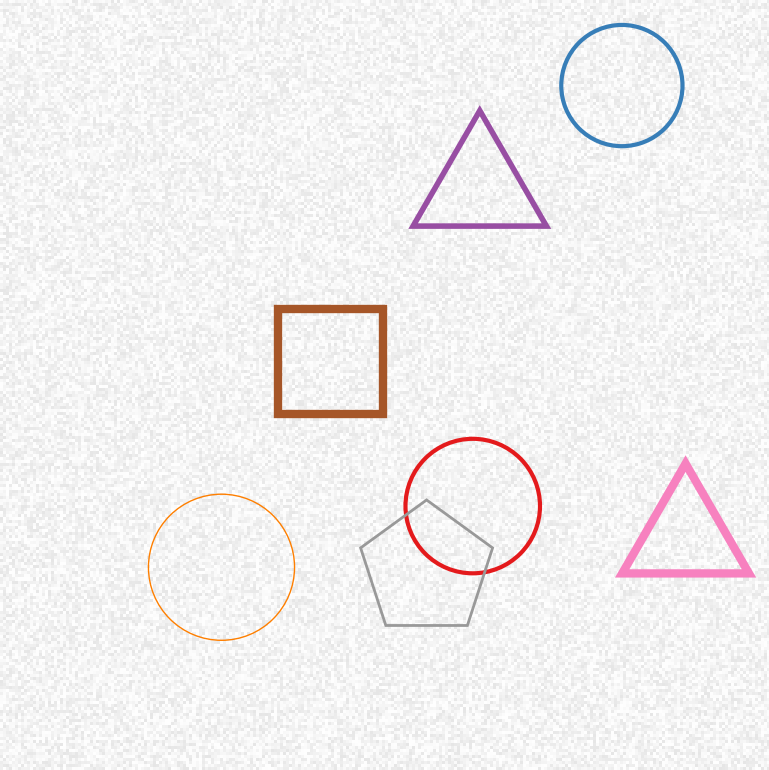[{"shape": "circle", "thickness": 1.5, "radius": 0.44, "center": [0.614, 0.343]}, {"shape": "circle", "thickness": 1.5, "radius": 0.39, "center": [0.808, 0.889]}, {"shape": "triangle", "thickness": 2, "radius": 0.5, "center": [0.623, 0.756]}, {"shape": "circle", "thickness": 0.5, "radius": 0.47, "center": [0.288, 0.263]}, {"shape": "square", "thickness": 3, "radius": 0.34, "center": [0.43, 0.53]}, {"shape": "triangle", "thickness": 3, "radius": 0.48, "center": [0.89, 0.303]}, {"shape": "pentagon", "thickness": 1, "radius": 0.45, "center": [0.554, 0.261]}]